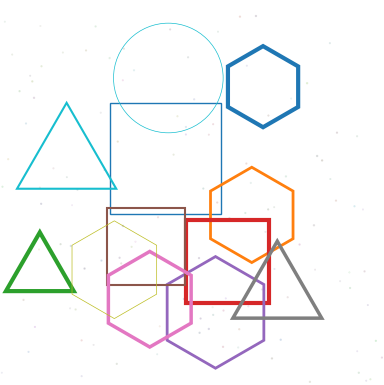[{"shape": "hexagon", "thickness": 3, "radius": 0.53, "center": [0.683, 0.775]}, {"shape": "square", "thickness": 1, "radius": 0.72, "center": [0.429, 0.588]}, {"shape": "hexagon", "thickness": 2, "radius": 0.62, "center": [0.654, 0.442]}, {"shape": "triangle", "thickness": 3, "radius": 0.51, "center": [0.103, 0.295]}, {"shape": "square", "thickness": 3, "radius": 0.54, "center": [0.59, 0.321]}, {"shape": "hexagon", "thickness": 2, "radius": 0.73, "center": [0.56, 0.189]}, {"shape": "square", "thickness": 1.5, "radius": 0.5, "center": [0.379, 0.359]}, {"shape": "hexagon", "thickness": 2.5, "radius": 0.62, "center": [0.389, 0.223]}, {"shape": "triangle", "thickness": 2.5, "radius": 0.67, "center": [0.72, 0.24]}, {"shape": "hexagon", "thickness": 0.5, "radius": 0.63, "center": [0.297, 0.299]}, {"shape": "triangle", "thickness": 1.5, "radius": 0.74, "center": [0.173, 0.584]}, {"shape": "circle", "thickness": 0.5, "radius": 0.71, "center": [0.437, 0.797]}]